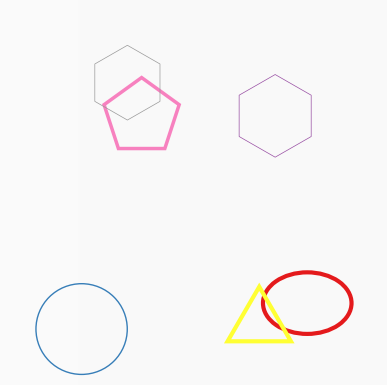[{"shape": "oval", "thickness": 3, "radius": 0.57, "center": [0.793, 0.213]}, {"shape": "circle", "thickness": 1, "radius": 0.59, "center": [0.211, 0.145]}, {"shape": "hexagon", "thickness": 0.5, "radius": 0.54, "center": [0.71, 0.699]}, {"shape": "triangle", "thickness": 3, "radius": 0.47, "center": [0.669, 0.161]}, {"shape": "pentagon", "thickness": 2.5, "radius": 0.51, "center": [0.365, 0.697]}, {"shape": "hexagon", "thickness": 0.5, "radius": 0.49, "center": [0.329, 0.785]}]